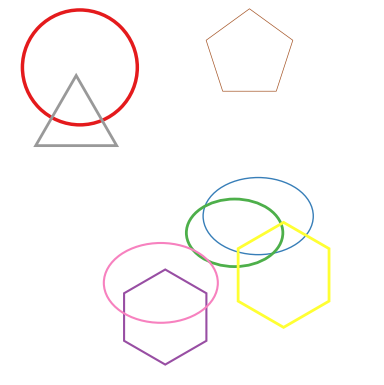[{"shape": "circle", "thickness": 2.5, "radius": 0.75, "center": [0.207, 0.825]}, {"shape": "oval", "thickness": 1, "radius": 0.72, "center": [0.671, 0.439]}, {"shape": "oval", "thickness": 2, "radius": 0.63, "center": [0.609, 0.395]}, {"shape": "hexagon", "thickness": 1.5, "radius": 0.62, "center": [0.429, 0.177]}, {"shape": "hexagon", "thickness": 2, "radius": 0.68, "center": [0.737, 0.286]}, {"shape": "pentagon", "thickness": 0.5, "radius": 0.59, "center": [0.648, 0.859]}, {"shape": "oval", "thickness": 1.5, "radius": 0.74, "center": [0.418, 0.265]}, {"shape": "triangle", "thickness": 2, "radius": 0.61, "center": [0.198, 0.682]}]